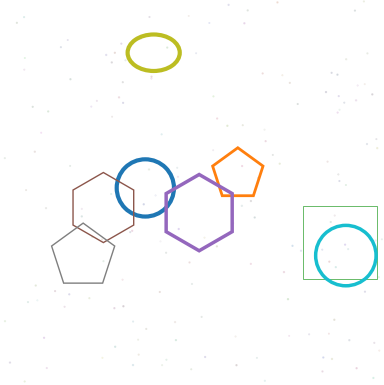[{"shape": "circle", "thickness": 3, "radius": 0.37, "center": [0.377, 0.512]}, {"shape": "pentagon", "thickness": 2, "radius": 0.34, "center": [0.618, 0.547]}, {"shape": "square", "thickness": 0.5, "radius": 0.48, "center": [0.883, 0.37]}, {"shape": "hexagon", "thickness": 2.5, "radius": 0.5, "center": [0.517, 0.448]}, {"shape": "hexagon", "thickness": 1, "radius": 0.45, "center": [0.268, 0.461]}, {"shape": "pentagon", "thickness": 1, "radius": 0.43, "center": [0.216, 0.334]}, {"shape": "oval", "thickness": 3, "radius": 0.34, "center": [0.399, 0.863]}, {"shape": "circle", "thickness": 2.5, "radius": 0.39, "center": [0.898, 0.336]}]